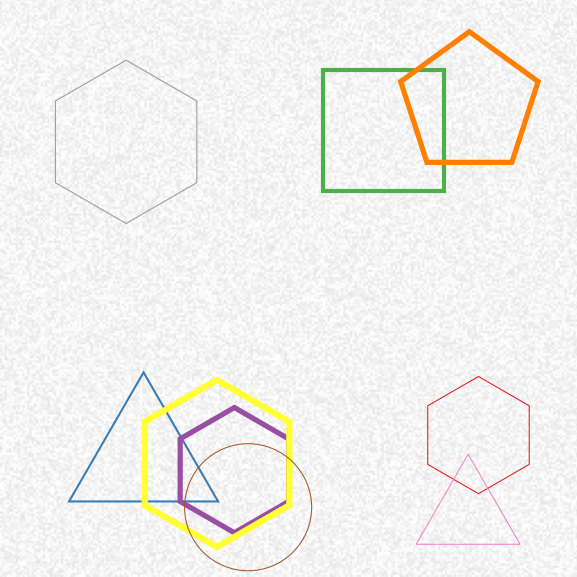[{"shape": "hexagon", "thickness": 0.5, "radius": 0.51, "center": [0.829, 0.246]}, {"shape": "triangle", "thickness": 1, "radius": 0.74, "center": [0.249, 0.205]}, {"shape": "square", "thickness": 2, "radius": 0.53, "center": [0.664, 0.773]}, {"shape": "hexagon", "thickness": 2.5, "radius": 0.54, "center": [0.406, 0.185]}, {"shape": "pentagon", "thickness": 2.5, "radius": 0.63, "center": [0.813, 0.819]}, {"shape": "hexagon", "thickness": 3, "radius": 0.72, "center": [0.376, 0.197]}, {"shape": "circle", "thickness": 0.5, "radius": 0.55, "center": [0.43, 0.121]}, {"shape": "triangle", "thickness": 0.5, "radius": 0.52, "center": [0.811, 0.109]}, {"shape": "hexagon", "thickness": 0.5, "radius": 0.71, "center": [0.218, 0.754]}]